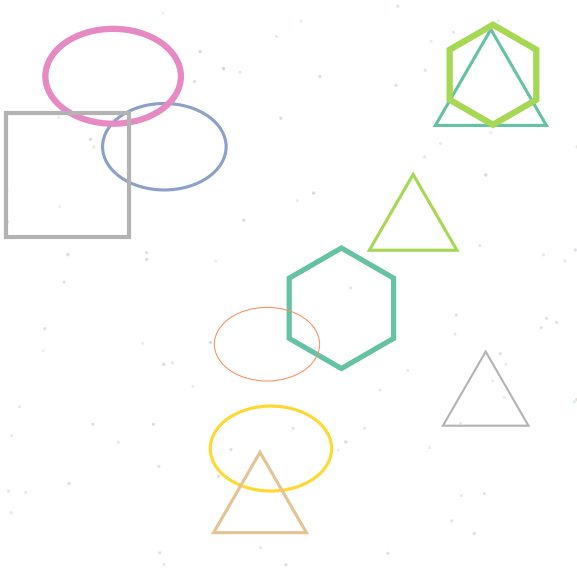[{"shape": "hexagon", "thickness": 2.5, "radius": 0.52, "center": [0.591, 0.465]}, {"shape": "triangle", "thickness": 1.5, "radius": 0.55, "center": [0.85, 0.837]}, {"shape": "oval", "thickness": 0.5, "radius": 0.46, "center": [0.462, 0.403]}, {"shape": "oval", "thickness": 1.5, "radius": 0.53, "center": [0.285, 0.745]}, {"shape": "oval", "thickness": 3, "radius": 0.59, "center": [0.196, 0.867]}, {"shape": "hexagon", "thickness": 3, "radius": 0.43, "center": [0.854, 0.87]}, {"shape": "triangle", "thickness": 1.5, "radius": 0.44, "center": [0.715, 0.61]}, {"shape": "oval", "thickness": 1.5, "radius": 0.53, "center": [0.469, 0.222]}, {"shape": "triangle", "thickness": 1.5, "radius": 0.46, "center": [0.45, 0.123]}, {"shape": "triangle", "thickness": 1, "radius": 0.43, "center": [0.841, 0.305]}, {"shape": "square", "thickness": 2, "radius": 0.54, "center": [0.117, 0.696]}]